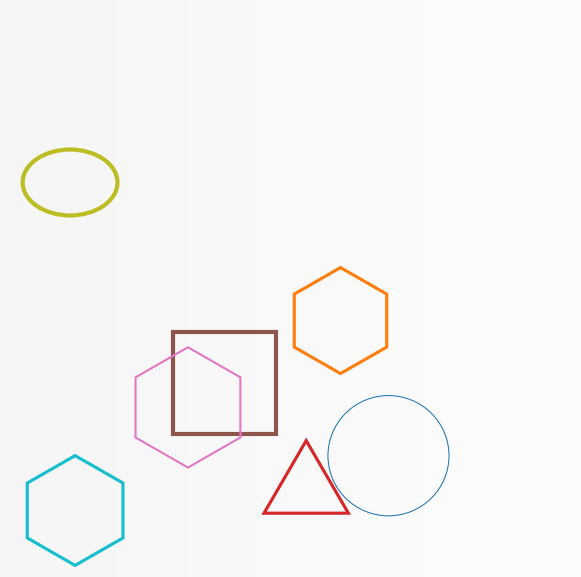[{"shape": "circle", "thickness": 0.5, "radius": 0.52, "center": [0.668, 0.21]}, {"shape": "hexagon", "thickness": 1.5, "radius": 0.46, "center": [0.586, 0.444]}, {"shape": "triangle", "thickness": 1.5, "radius": 0.42, "center": [0.527, 0.152]}, {"shape": "square", "thickness": 2, "radius": 0.44, "center": [0.386, 0.335]}, {"shape": "hexagon", "thickness": 1, "radius": 0.52, "center": [0.323, 0.294]}, {"shape": "oval", "thickness": 2, "radius": 0.41, "center": [0.121, 0.683]}, {"shape": "hexagon", "thickness": 1.5, "radius": 0.48, "center": [0.129, 0.115]}]